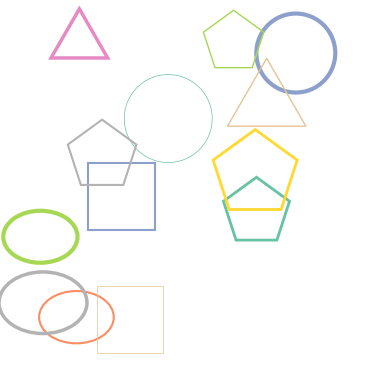[{"shape": "circle", "thickness": 0.5, "radius": 0.57, "center": [0.437, 0.692]}, {"shape": "pentagon", "thickness": 2, "radius": 0.45, "center": [0.666, 0.449]}, {"shape": "oval", "thickness": 1.5, "radius": 0.48, "center": [0.199, 0.176]}, {"shape": "square", "thickness": 1.5, "radius": 0.44, "center": [0.315, 0.489]}, {"shape": "circle", "thickness": 3, "radius": 0.51, "center": [0.768, 0.862]}, {"shape": "triangle", "thickness": 2.5, "radius": 0.42, "center": [0.206, 0.892]}, {"shape": "pentagon", "thickness": 1, "radius": 0.41, "center": [0.607, 0.891]}, {"shape": "oval", "thickness": 3, "radius": 0.48, "center": [0.105, 0.385]}, {"shape": "pentagon", "thickness": 2, "radius": 0.57, "center": [0.663, 0.549]}, {"shape": "triangle", "thickness": 1, "radius": 0.59, "center": [0.693, 0.731]}, {"shape": "square", "thickness": 0.5, "radius": 0.43, "center": [0.339, 0.17]}, {"shape": "oval", "thickness": 2.5, "radius": 0.57, "center": [0.112, 0.214]}, {"shape": "pentagon", "thickness": 1.5, "radius": 0.47, "center": [0.265, 0.595]}]